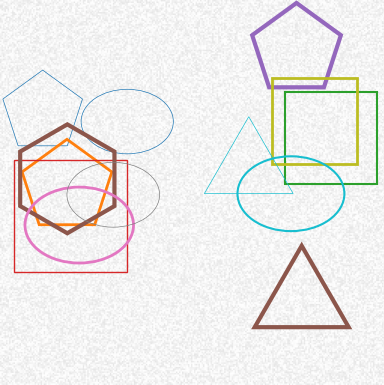[{"shape": "pentagon", "thickness": 0.5, "radius": 0.54, "center": [0.111, 0.709]}, {"shape": "oval", "thickness": 0.5, "radius": 0.6, "center": [0.33, 0.684]}, {"shape": "pentagon", "thickness": 2, "radius": 0.61, "center": [0.174, 0.516]}, {"shape": "square", "thickness": 1.5, "radius": 0.59, "center": [0.86, 0.642]}, {"shape": "square", "thickness": 1, "radius": 0.73, "center": [0.183, 0.439]}, {"shape": "pentagon", "thickness": 3, "radius": 0.61, "center": [0.77, 0.871]}, {"shape": "hexagon", "thickness": 3, "radius": 0.71, "center": [0.175, 0.536]}, {"shape": "triangle", "thickness": 3, "radius": 0.7, "center": [0.784, 0.221]}, {"shape": "oval", "thickness": 2, "radius": 0.7, "center": [0.206, 0.415]}, {"shape": "oval", "thickness": 0.5, "radius": 0.6, "center": [0.294, 0.494]}, {"shape": "square", "thickness": 2, "radius": 0.56, "center": [0.817, 0.686]}, {"shape": "triangle", "thickness": 0.5, "radius": 0.67, "center": [0.646, 0.564]}, {"shape": "oval", "thickness": 1.5, "radius": 0.69, "center": [0.756, 0.497]}]